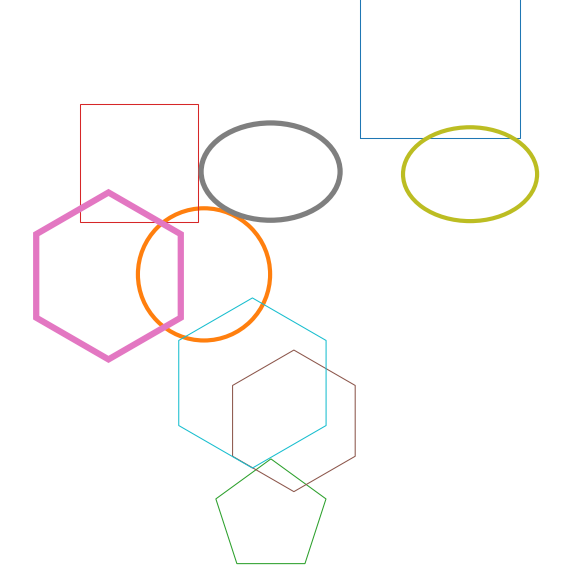[{"shape": "square", "thickness": 0.5, "radius": 0.69, "center": [0.763, 0.899]}, {"shape": "circle", "thickness": 2, "radius": 0.57, "center": [0.353, 0.524]}, {"shape": "pentagon", "thickness": 0.5, "radius": 0.5, "center": [0.469, 0.104]}, {"shape": "square", "thickness": 0.5, "radius": 0.51, "center": [0.241, 0.717]}, {"shape": "hexagon", "thickness": 0.5, "radius": 0.61, "center": [0.509, 0.27]}, {"shape": "hexagon", "thickness": 3, "radius": 0.72, "center": [0.188, 0.521]}, {"shape": "oval", "thickness": 2.5, "radius": 0.6, "center": [0.469, 0.702]}, {"shape": "oval", "thickness": 2, "radius": 0.58, "center": [0.814, 0.698]}, {"shape": "hexagon", "thickness": 0.5, "radius": 0.74, "center": [0.437, 0.336]}]